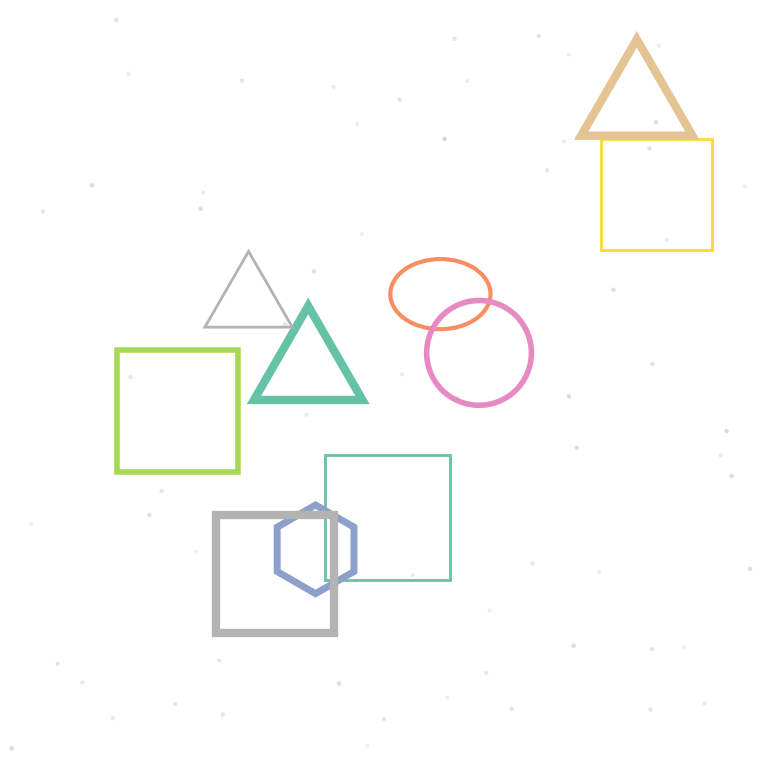[{"shape": "square", "thickness": 1, "radius": 0.41, "center": [0.504, 0.327]}, {"shape": "triangle", "thickness": 3, "radius": 0.41, "center": [0.4, 0.521]}, {"shape": "oval", "thickness": 1.5, "radius": 0.33, "center": [0.572, 0.618]}, {"shape": "hexagon", "thickness": 2.5, "radius": 0.29, "center": [0.41, 0.287]}, {"shape": "circle", "thickness": 2, "radius": 0.34, "center": [0.622, 0.542]}, {"shape": "square", "thickness": 2, "radius": 0.39, "center": [0.23, 0.466]}, {"shape": "square", "thickness": 1, "radius": 0.36, "center": [0.853, 0.747]}, {"shape": "triangle", "thickness": 3, "radius": 0.42, "center": [0.827, 0.866]}, {"shape": "square", "thickness": 3, "radius": 0.38, "center": [0.357, 0.254]}, {"shape": "triangle", "thickness": 1, "radius": 0.33, "center": [0.323, 0.608]}]